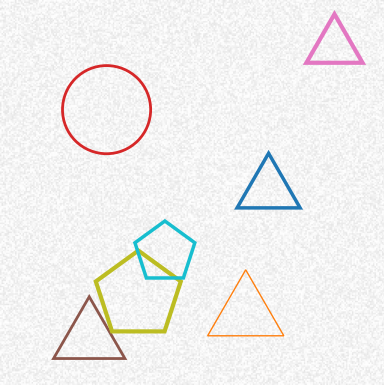[{"shape": "triangle", "thickness": 2.5, "radius": 0.47, "center": [0.698, 0.507]}, {"shape": "triangle", "thickness": 1, "radius": 0.57, "center": [0.638, 0.185]}, {"shape": "circle", "thickness": 2, "radius": 0.57, "center": [0.277, 0.715]}, {"shape": "triangle", "thickness": 2, "radius": 0.54, "center": [0.232, 0.122]}, {"shape": "triangle", "thickness": 3, "radius": 0.42, "center": [0.869, 0.879]}, {"shape": "pentagon", "thickness": 3, "radius": 0.58, "center": [0.359, 0.233]}, {"shape": "pentagon", "thickness": 2.5, "radius": 0.41, "center": [0.428, 0.344]}]